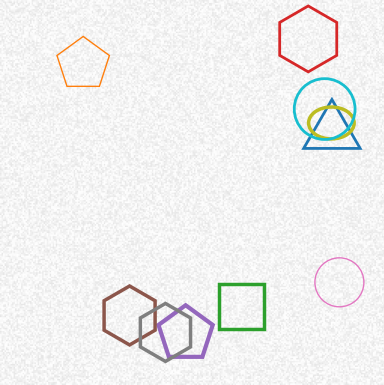[{"shape": "triangle", "thickness": 2, "radius": 0.42, "center": [0.862, 0.657]}, {"shape": "pentagon", "thickness": 1, "radius": 0.36, "center": [0.216, 0.834]}, {"shape": "square", "thickness": 2.5, "radius": 0.29, "center": [0.627, 0.204]}, {"shape": "hexagon", "thickness": 2, "radius": 0.43, "center": [0.801, 0.899]}, {"shape": "pentagon", "thickness": 3, "radius": 0.37, "center": [0.482, 0.133]}, {"shape": "hexagon", "thickness": 2.5, "radius": 0.38, "center": [0.337, 0.181]}, {"shape": "circle", "thickness": 1, "radius": 0.32, "center": [0.882, 0.267]}, {"shape": "hexagon", "thickness": 2.5, "radius": 0.38, "center": [0.43, 0.137]}, {"shape": "oval", "thickness": 2.5, "radius": 0.3, "center": [0.861, 0.681]}, {"shape": "circle", "thickness": 2, "radius": 0.39, "center": [0.843, 0.717]}]